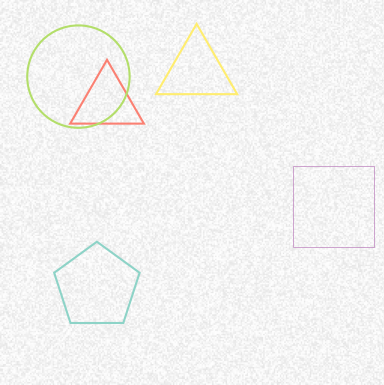[{"shape": "pentagon", "thickness": 1.5, "radius": 0.58, "center": [0.252, 0.255]}, {"shape": "triangle", "thickness": 1.5, "radius": 0.55, "center": [0.278, 0.734]}, {"shape": "circle", "thickness": 1.5, "radius": 0.66, "center": [0.204, 0.801]}, {"shape": "square", "thickness": 0.5, "radius": 0.52, "center": [0.866, 0.464]}, {"shape": "triangle", "thickness": 1.5, "radius": 0.61, "center": [0.511, 0.816]}]